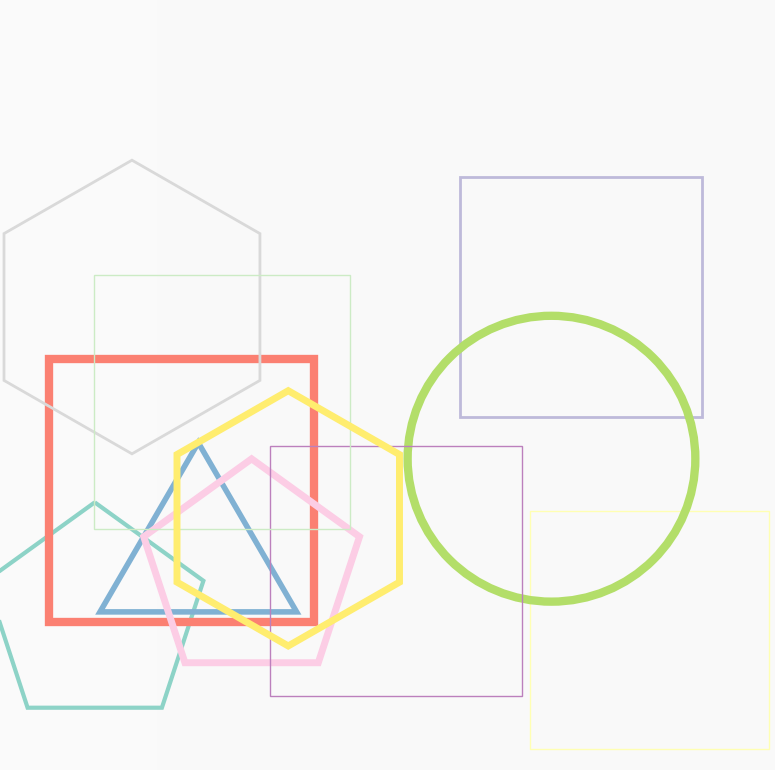[{"shape": "pentagon", "thickness": 1.5, "radius": 0.74, "center": [0.122, 0.2]}, {"shape": "square", "thickness": 0.5, "radius": 0.77, "center": [0.838, 0.182]}, {"shape": "square", "thickness": 1, "radius": 0.78, "center": [0.75, 0.614]}, {"shape": "square", "thickness": 3, "radius": 0.85, "center": [0.234, 0.363]}, {"shape": "triangle", "thickness": 2, "radius": 0.73, "center": [0.256, 0.279]}, {"shape": "circle", "thickness": 3, "radius": 0.93, "center": [0.712, 0.404]}, {"shape": "pentagon", "thickness": 2.5, "radius": 0.73, "center": [0.325, 0.258]}, {"shape": "hexagon", "thickness": 1, "radius": 0.95, "center": [0.17, 0.601]}, {"shape": "square", "thickness": 0.5, "radius": 0.81, "center": [0.511, 0.259]}, {"shape": "square", "thickness": 0.5, "radius": 0.83, "center": [0.287, 0.478]}, {"shape": "hexagon", "thickness": 2.5, "radius": 0.83, "center": [0.372, 0.327]}]